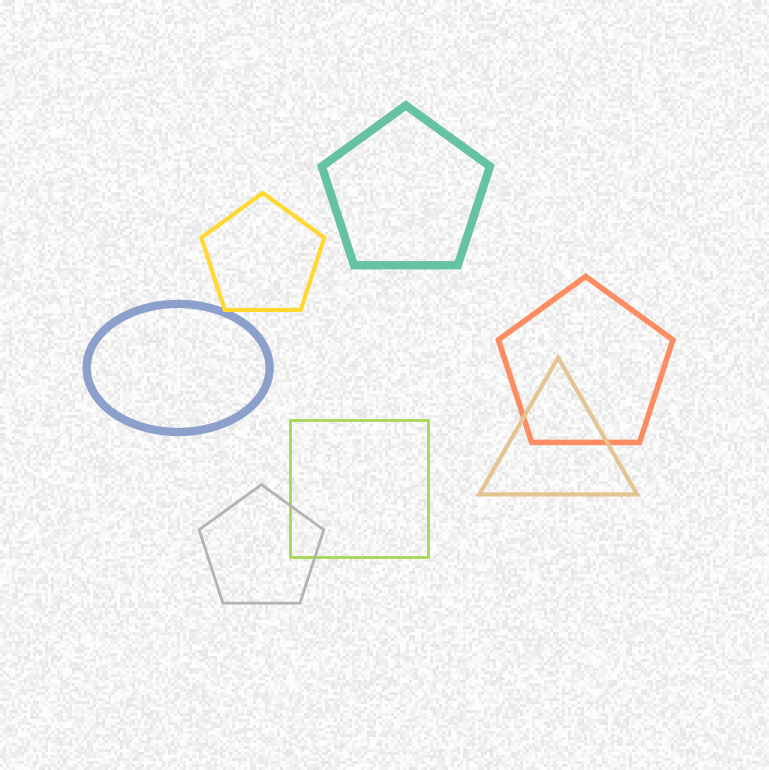[{"shape": "pentagon", "thickness": 3, "radius": 0.57, "center": [0.527, 0.748]}, {"shape": "pentagon", "thickness": 2, "radius": 0.6, "center": [0.761, 0.522]}, {"shape": "oval", "thickness": 3, "radius": 0.59, "center": [0.231, 0.522]}, {"shape": "square", "thickness": 1, "radius": 0.45, "center": [0.466, 0.365]}, {"shape": "pentagon", "thickness": 1.5, "radius": 0.42, "center": [0.341, 0.665]}, {"shape": "triangle", "thickness": 1.5, "radius": 0.59, "center": [0.725, 0.417]}, {"shape": "pentagon", "thickness": 1, "radius": 0.43, "center": [0.34, 0.286]}]